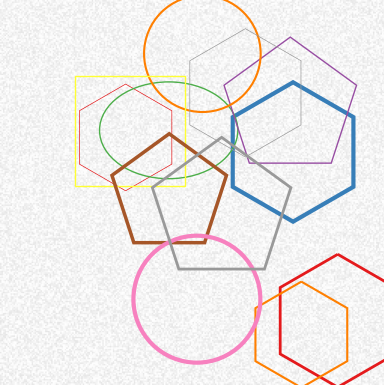[{"shape": "hexagon", "thickness": 0.5, "radius": 0.69, "center": [0.326, 0.643]}, {"shape": "hexagon", "thickness": 2, "radius": 0.86, "center": [0.877, 0.167]}, {"shape": "hexagon", "thickness": 3, "radius": 0.9, "center": [0.761, 0.605]}, {"shape": "oval", "thickness": 1, "radius": 0.9, "center": [0.438, 0.662]}, {"shape": "pentagon", "thickness": 1, "radius": 0.9, "center": [0.754, 0.723]}, {"shape": "hexagon", "thickness": 1.5, "radius": 0.69, "center": [0.783, 0.131]}, {"shape": "circle", "thickness": 1.5, "radius": 0.76, "center": [0.526, 0.86]}, {"shape": "square", "thickness": 1, "radius": 0.72, "center": [0.337, 0.66]}, {"shape": "pentagon", "thickness": 2.5, "radius": 0.78, "center": [0.44, 0.496]}, {"shape": "circle", "thickness": 3, "radius": 0.82, "center": [0.511, 0.223]}, {"shape": "pentagon", "thickness": 2, "radius": 0.95, "center": [0.576, 0.454]}, {"shape": "hexagon", "thickness": 0.5, "radius": 0.83, "center": [0.637, 0.759]}]